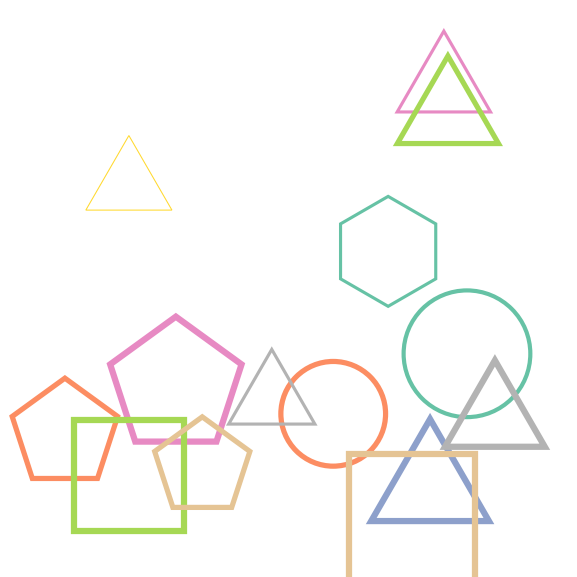[{"shape": "circle", "thickness": 2, "radius": 0.55, "center": [0.809, 0.387]}, {"shape": "hexagon", "thickness": 1.5, "radius": 0.48, "center": [0.672, 0.564]}, {"shape": "circle", "thickness": 2.5, "radius": 0.45, "center": [0.577, 0.283]}, {"shape": "pentagon", "thickness": 2.5, "radius": 0.48, "center": [0.112, 0.248]}, {"shape": "triangle", "thickness": 3, "radius": 0.59, "center": [0.745, 0.156]}, {"shape": "triangle", "thickness": 1.5, "radius": 0.47, "center": [0.769, 0.852]}, {"shape": "pentagon", "thickness": 3, "radius": 0.6, "center": [0.305, 0.331]}, {"shape": "square", "thickness": 3, "radius": 0.48, "center": [0.223, 0.176]}, {"shape": "triangle", "thickness": 2.5, "radius": 0.51, "center": [0.776, 0.801]}, {"shape": "triangle", "thickness": 0.5, "radius": 0.43, "center": [0.223, 0.678]}, {"shape": "pentagon", "thickness": 2.5, "radius": 0.43, "center": [0.35, 0.191]}, {"shape": "square", "thickness": 3, "radius": 0.55, "center": [0.714, 0.104]}, {"shape": "triangle", "thickness": 3, "radius": 0.5, "center": [0.857, 0.275]}, {"shape": "triangle", "thickness": 1.5, "radius": 0.43, "center": [0.471, 0.308]}]